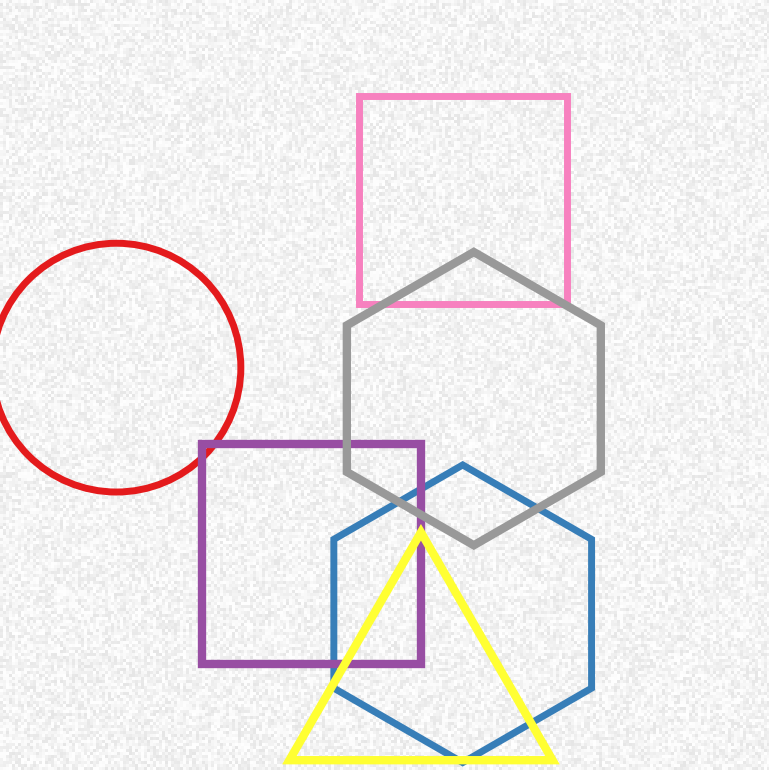[{"shape": "circle", "thickness": 2.5, "radius": 0.81, "center": [0.151, 0.523]}, {"shape": "hexagon", "thickness": 2.5, "radius": 0.97, "center": [0.601, 0.203]}, {"shape": "square", "thickness": 3, "radius": 0.71, "center": [0.405, 0.281]}, {"shape": "triangle", "thickness": 3, "radius": 0.99, "center": [0.547, 0.111]}, {"shape": "square", "thickness": 2.5, "radius": 0.68, "center": [0.601, 0.74]}, {"shape": "hexagon", "thickness": 3, "radius": 0.95, "center": [0.615, 0.482]}]